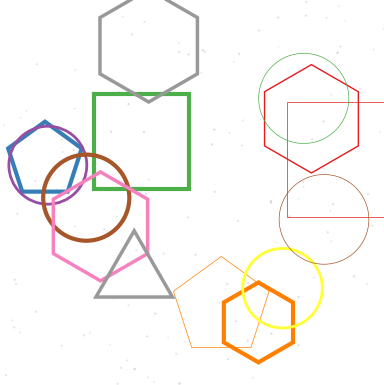[{"shape": "hexagon", "thickness": 1, "radius": 0.7, "center": [0.809, 0.691]}, {"shape": "square", "thickness": 0.5, "radius": 0.75, "center": [0.896, 0.586]}, {"shape": "pentagon", "thickness": 3, "radius": 0.5, "center": [0.117, 0.583]}, {"shape": "circle", "thickness": 0.5, "radius": 0.59, "center": [0.789, 0.744]}, {"shape": "square", "thickness": 3, "radius": 0.62, "center": [0.368, 0.633]}, {"shape": "circle", "thickness": 2, "radius": 0.51, "center": [0.124, 0.571]}, {"shape": "hexagon", "thickness": 3, "radius": 0.52, "center": [0.671, 0.163]}, {"shape": "pentagon", "thickness": 0.5, "radius": 0.65, "center": [0.575, 0.203]}, {"shape": "circle", "thickness": 2, "radius": 0.52, "center": [0.734, 0.251]}, {"shape": "circle", "thickness": 0.5, "radius": 0.58, "center": [0.842, 0.43]}, {"shape": "circle", "thickness": 3, "radius": 0.56, "center": [0.224, 0.487]}, {"shape": "hexagon", "thickness": 2.5, "radius": 0.71, "center": [0.261, 0.412]}, {"shape": "hexagon", "thickness": 2.5, "radius": 0.73, "center": [0.386, 0.881]}, {"shape": "triangle", "thickness": 2.5, "radius": 0.57, "center": [0.349, 0.286]}]